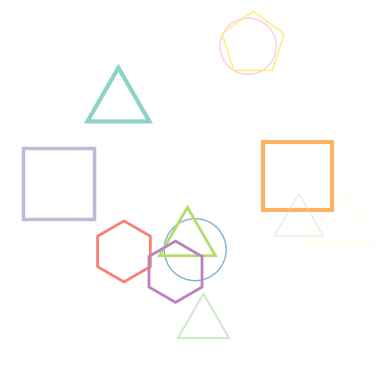[{"shape": "triangle", "thickness": 3, "radius": 0.46, "center": [0.308, 0.731]}, {"shape": "triangle", "thickness": 0.5, "radius": 0.48, "center": [0.888, 0.415]}, {"shape": "square", "thickness": 2.5, "radius": 0.46, "center": [0.152, 0.522]}, {"shape": "hexagon", "thickness": 2, "radius": 0.4, "center": [0.322, 0.347]}, {"shape": "circle", "thickness": 1, "radius": 0.4, "center": [0.507, 0.352]}, {"shape": "square", "thickness": 3, "radius": 0.44, "center": [0.773, 0.543]}, {"shape": "triangle", "thickness": 2, "radius": 0.42, "center": [0.487, 0.378]}, {"shape": "circle", "thickness": 1, "radius": 0.37, "center": [0.644, 0.88]}, {"shape": "triangle", "thickness": 0.5, "radius": 0.37, "center": [0.776, 0.424]}, {"shape": "hexagon", "thickness": 2, "radius": 0.4, "center": [0.456, 0.294]}, {"shape": "triangle", "thickness": 1.5, "radius": 0.38, "center": [0.529, 0.16]}, {"shape": "pentagon", "thickness": 1, "radius": 0.42, "center": [0.657, 0.886]}]